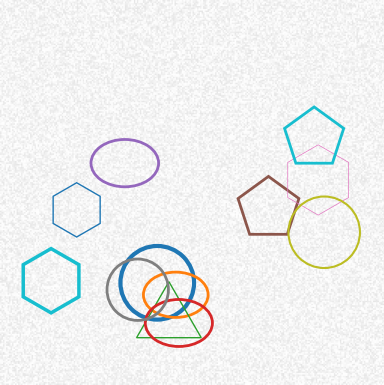[{"shape": "circle", "thickness": 3, "radius": 0.48, "center": [0.408, 0.265]}, {"shape": "hexagon", "thickness": 1, "radius": 0.35, "center": [0.199, 0.455]}, {"shape": "oval", "thickness": 2, "radius": 0.42, "center": [0.457, 0.234]}, {"shape": "triangle", "thickness": 1, "radius": 0.48, "center": [0.439, 0.171]}, {"shape": "oval", "thickness": 2, "radius": 0.44, "center": [0.465, 0.161]}, {"shape": "oval", "thickness": 2, "radius": 0.44, "center": [0.324, 0.576]}, {"shape": "pentagon", "thickness": 2, "radius": 0.42, "center": [0.697, 0.459]}, {"shape": "hexagon", "thickness": 0.5, "radius": 0.46, "center": [0.826, 0.533]}, {"shape": "circle", "thickness": 2, "radius": 0.4, "center": [0.358, 0.247]}, {"shape": "circle", "thickness": 1.5, "radius": 0.46, "center": [0.842, 0.397]}, {"shape": "hexagon", "thickness": 2.5, "radius": 0.42, "center": [0.133, 0.271]}, {"shape": "pentagon", "thickness": 2, "radius": 0.4, "center": [0.816, 0.641]}]